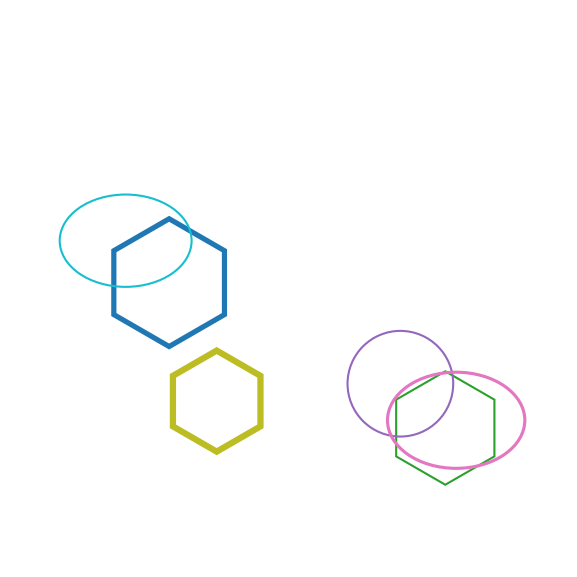[{"shape": "hexagon", "thickness": 2.5, "radius": 0.55, "center": [0.293, 0.51]}, {"shape": "hexagon", "thickness": 1, "radius": 0.49, "center": [0.771, 0.258]}, {"shape": "circle", "thickness": 1, "radius": 0.46, "center": [0.693, 0.335]}, {"shape": "oval", "thickness": 1.5, "radius": 0.59, "center": [0.79, 0.271]}, {"shape": "hexagon", "thickness": 3, "radius": 0.44, "center": [0.375, 0.305]}, {"shape": "oval", "thickness": 1, "radius": 0.57, "center": [0.218, 0.582]}]